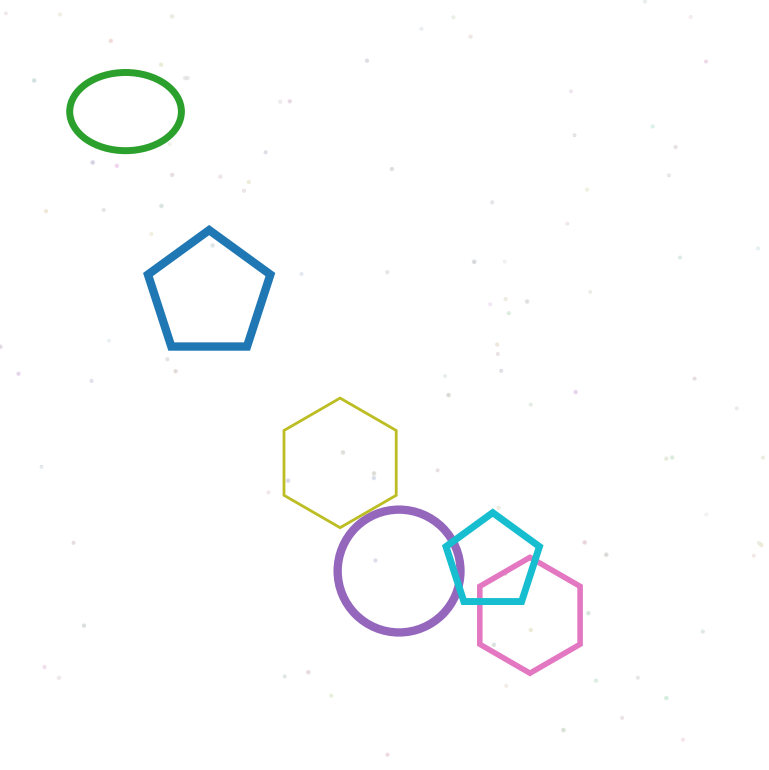[{"shape": "pentagon", "thickness": 3, "radius": 0.42, "center": [0.272, 0.618]}, {"shape": "oval", "thickness": 2.5, "radius": 0.36, "center": [0.163, 0.855]}, {"shape": "circle", "thickness": 3, "radius": 0.4, "center": [0.518, 0.258]}, {"shape": "hexagon", "thickness": 2, "radius": 0.38, "center": [0.688, 0.201]}, {"shape": "hexagon", "thickness": 1, "radius": 0.42, "center": [0.442, 0.399]}, {"shape": "pentagon", "thickness": 2.5, "radius": 0.32, "center": [0.64, 0.27]}]